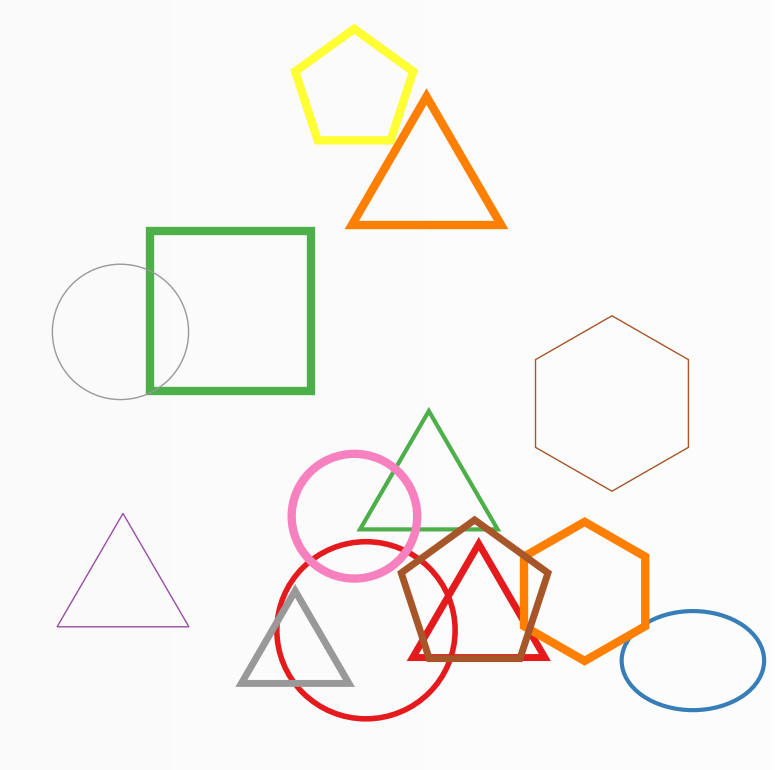[{"shape": "triangle", "thickness": 2.5, "radius": 0.49, "center": [0.618, 0.195]}, {"shape": "circle", "thickness": 2, "radius": 0.58, "center": [0.472, 0.181]}, {"shape": "oval", "thickness": 1.5, "radius": 0.46, "center": [0.894, 0.142]}, {"shape": "square", "thickness": 3, "radius": 0.52, "center": [0.297, 0.596]}, {"shape": "triangle", "thickness": 1.5, "radius": 0.51, "center": [0.553, 0.364]}, {"shape": "triangle", "thickness": 0.5, "radius": 0.49, "center": [0.159, 0.235]}, {"shape": "hexagon", "thickness": 3, "radius": 0.45, "center": [0.754, 0.232]}, {"shape": "triangle", "thickness": 3, "radius": 0.56, "center": [0.55, 0.763]}, {"shape": "pentagon", "thickness": 3, "radius": 0.4, "center": [0.457, 0.882]}, {"shape": "hexagon", "thickness": 0.5, "radius": 0.57, "center": [0.79, 0.476]}, {"shape": "pentagon", "thickness": 2.5, "radius": 0.5, "center": [0.612, 0.225]}, {"shape": "circle", "thickness": 3, "radius": 0.4, "center": [0.457, 0.33]}, {"shape": "triangle", "thickness": 2.5, "radius": 0.4, "center": [0.381, 0.153]}, {"shape": "circle", "thickness": 0.5, "radius": 0.44, "center": [0.155, 0.569]}]